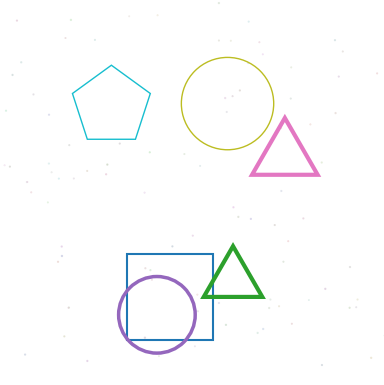[{"shape": "square", "thickness": 1.5, "radius": 0.56, "center": [0.442, 0.23]}, {"shape": "triangle", "thickness": 3, "radius": 0.44, "center": [0.605, 0.273]}, {"shape": "circle", "thickness": 2.5, "radius": 0.5, "center": [0.408, 0.182]}, {"shape": "triangle", "thickness": 3, "radius": 0.49, "center": [0.74, 0.595]}, {"shape": "circle", "thickness": 1, "radius": 0.6, "center": [0.591, 0.731]}, {"shape": "pentagon", "thickness": 1, "radius": 0.53, "center": [0.289, 0.724]}]